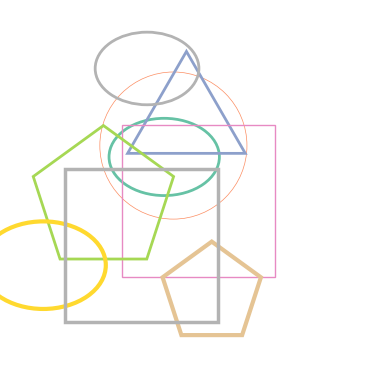[{"shape": "oval", "thickness": 2, "radius": 0.72, "center": [0.427, 0.592]}, {"shape": "circle", "thickness": 0.5, "radius": 0.96, "center": [0.45, 0.622]}, {"shape": "triangle", "thickness": 2, "radius": 0.88, "center": [0.484, 0.69]}, {"shape": "square", "thickness": 1, "radius": 0.99, "center": [0.515, 0.478]}, {"shape": "pentagon", "thickness": 2, "radius": 0.96, "center": [0.269, 0.482]}, {"shape": "oval", "thickness": 3, "radius": 0.81, "center": [0.112, 0.311]}, {"shape": "pentagon", "thickness": 3, "radius": 0.67, "center": [0.55, 0.238]}, {"shape": "oval", "thickness": 2, "radius": 0.67, "center": [0.382, 0.822]}, {"shape": "square", "thickness": 2.5, "radius": 0.99, "center": [0.367, 0.362]}]